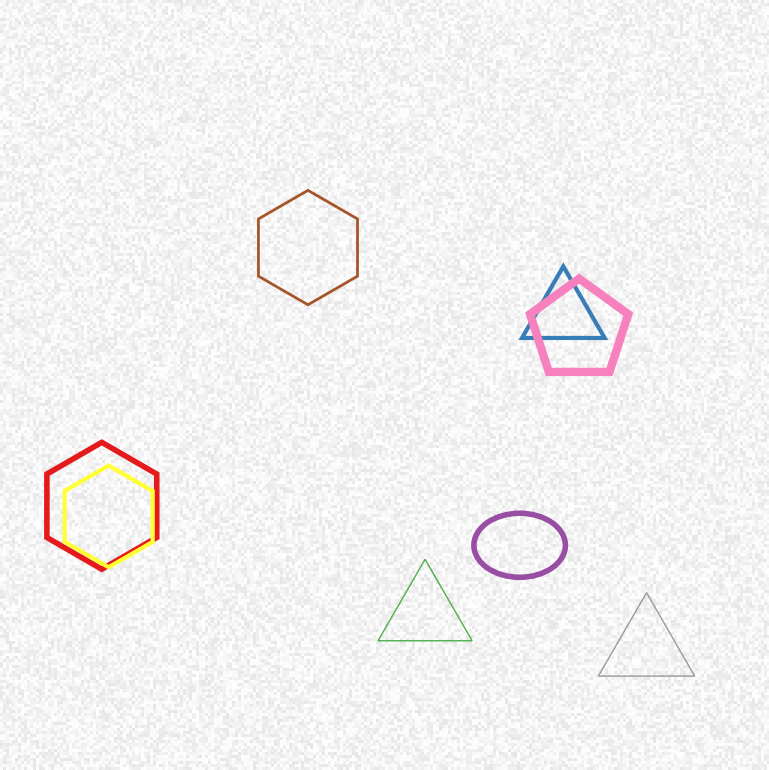[{"shape": "hexagon", "thickness": 2, "radius": 0.41, "center": [0.132, 0.343]}, {"shape": "triangle", "thickness": 1.5, "radius": 0.31, "center": [0.732, 0.592]}, {"shape": "triangle", "thickness": 0.5, "radius": 0.35, "center": [0.552, 0.203]}, {"shape": "oval", "thickness": 2, "radius": 0.3, "center": [0.675, 0.292]}, {"shape": "hexagon", "thickness": 1.5, "radius": 0.33, "center": [0.141, 0.329]}, {"shape": "hexagon", "thickness": 1, "radius": 0.37, "center": [0.4, 0.678]}, {"shape": "pentagon", "thickness": 3, "radius": 0.34, "center": [0.752, 0.571]}, {"shape": "triangle", "thickness": 0.5, "radius": 0.36, "center": [0.84, 0.158]}]